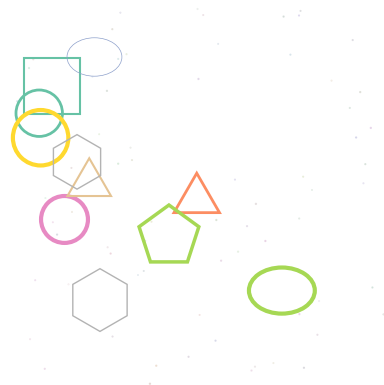[{"shape": "circle", "thickness": 2, "radius": 0.3, "center": [0.102, 0.706]}, {"shape": "square", "thickness": 1.5, "radius": 0.37, "center": [0.135, 0.777]}, {"shape": "triangle", "thickness": 2, "radius": 0.34, "center": [0.511, 0.482]}, {"shape": "oval", "thickness": 0.5, "radius": 0.36, "center": [0.245, 0.852]}, {"shape": "circle", "thickness": 3, "radius": 0.3, "center": [0.168, 0.43]}, {"shape": "oval", "thickness": 3, "radius": 0.43, "center": [0.732, 0.245]}, {"shape": "pentagon", "thickness": 2.5, "radius": 0.41, "center": [0.439, 0.386]}, {"shape": "circle", "thickness": 3, "radius": 0.36, "center": [0.106, 0.642]}, {"shape": "triangle", "thickness": 1.5, "radius": 0.33, "center": [0.232, 0.524]}, {"shape": "hexagon", "thickness": 1, "radius": 0.35, "center": [0.2, 0.58]}, {"shape": "hexagon", "thickness": 1, "radius": 0.41, "center": [0.26, 0.221]}]